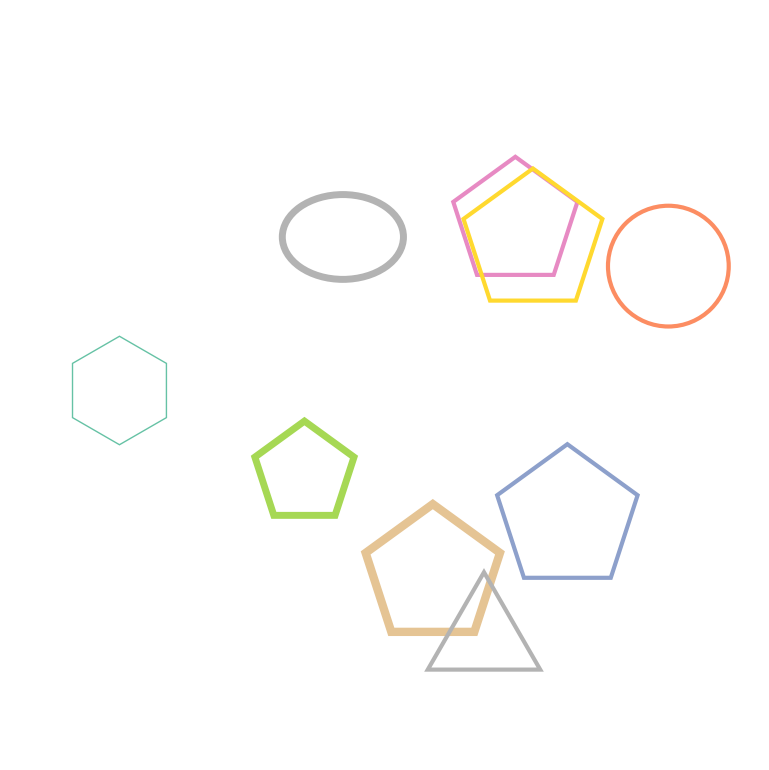[{"shape": "hexagon", "thickness": 0.5, "radius": 0.35, "center": [0.155, 0.493]}, {"shape": "circle", "thickness": 1.5, "radius": 0.39, "center": [0.868, 0.654]}, {"shape": "pentagon", "thickness": 1.5, "radius": 0.48, "center": [0.737, 0.327]}, {"shape": "pentagon", "thickness": 1.5, "radius": 0.42, "center": [0.669, 0.712]}, {"shape": "pentagon", "thickness": 2.5, "radius": 0.34, "center": [0.395, 0.385]}, {"shape": "pentagon", "thickness": 1.5, "radius": 0.47, "center": [0.692, 0.686]}, {"shape": "pentagon", "thickness": 3, "radius": 0.46, "center": [0.562, 0.254]}, {"shape": "oval", "thickness": 2.5, "radius": 0.39, "center": [0.445, 0.692]}, {"shape": "triangle", "thickness": 1.5, "radius": 0.42, "center": [0.629, 0.173]}]